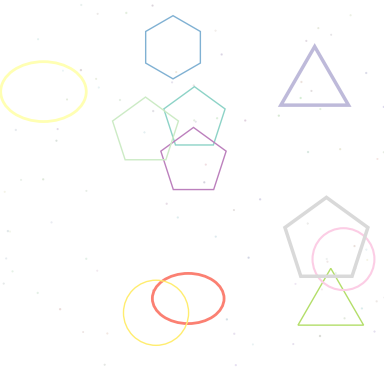[{"shape": "pentagon", "thickness": 1, "radius": 0.42, "center": [0.505, 0.691]}, {"shape": "oval", "thickness": 2, "radius": 0.56, "center": [0.113, 0.762]}, {"shape": "triangle", "thickness": 2.5, "radius": 0.51, "center": [0.817, 0.778]}, {"shape": "oval", "thickness": 2, "radius": 0.47, "center": [0.489, 0.225]}, {"shape": "hexagon", "thickness": 1, "radius": 0.41, "center": [0.449, 0.877]}, {"shape": "triangle", "thickness": 1, "radius": 0.49, "center": [0.859, 0.205]}, {"shape": "circle", "thickness": 1.5, "radius": 0.4, "center": [0.892, 0.327]}, {"shape": "pentagon", "thickness": 2.5, "radius": 0.57, "center": [0.848, 0.374]}, {"shape": "pentagon", "thickness": 1, "radius": 0.45, "center": [0.503, 0.58]}, {"shape": "pentagon", "thickness": 1, "radius": 0.45, "center": [0.378, 0.658]}, {"shape": "circle", "thickness": 1, "radius": 0.42, "center": [0.405, 0.188]}]